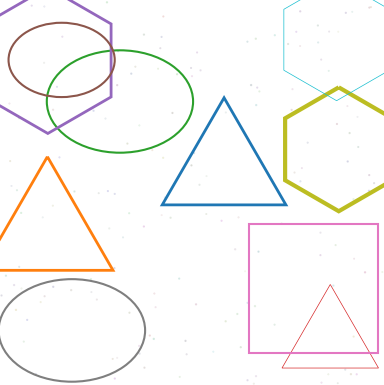[{"shape": "triangle", "thickness": 2, "radius": 0.93, "center": [0.582, 0.561]}, {"shape": "triangle", "thickness": 2, "radius": 0.98, "center": [0.123, 0.396]}, {"shape": "oval", "thickness": 1.5, "radius": 0.95, "center": [0.312, 0.736]}, {"shape": "triangle", "thickness": 0.5, "radius": 0.72, "center": [0.858, 0.116]}, {"shape": "hexagon", "thickness": 2, "radius": 0.95, "center": [0.124, 0.843]}, {"shape": "oval", "thickness": 1.5, "radius": 0.69, "center": [0.16, 0.844]}, {"shape": "square", "thickness": 1.5, "radius": 0.84, "center": [0.815, 0.25]}, {"shape": "oval", "thickness": 1.5, "radius": 0.95, "center": [0.187, 0.142]}, {"shape": "hexagon", "thickness": 3, "radius": 0.8, "center": [0.88, 0.612]}, {"shape": "hexagon", "thickness": 0.5, "radius": 0.79, "center": [0.874, 0.897]}]